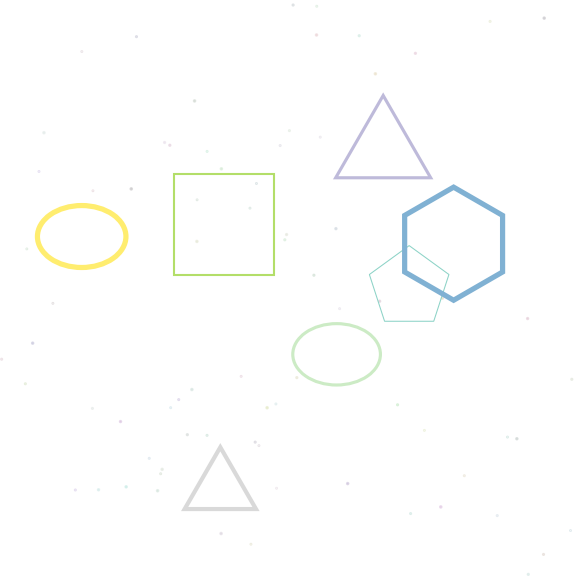[{"shape": "pentagon", "thickness": 0.5, "radius": 0.36, "center": [0.708, 0.501]}, {"shape": "triangle", "thickness": 1.5, "radius": 0.47, "center": [0.664, 0.739]}, {"shape": "hexagon", "thickness": 2.5, "radius": 0.49, "center": [0.785, 0.577]}, {"shape": "square", "thickness": 1, "radius": 0.44, "center": [0.388, 0.61]}, {"shape": "triangle", "thickness": 2, "radius": 0.36, "center": [0.382, 0.153]}, {"shape": "oval", "thickness": 1.5, "radius": 0.38, "center": [0.583, 0.386]}, {"shape": "oval", "thickness": 2.5, "radius": 0.38, "center": [0.141, 0.59]}]